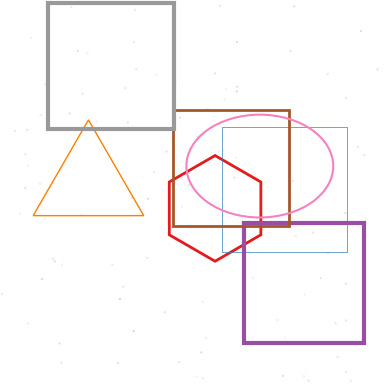[{"shape": "hexagon", "thickness": 2, "radius": 0.69, "center": [0.559, 0.459]}, {"shape": "square", "thickness": 0.5, "radius": 0.81, "center": [0.738, 0.508]}, {"shape": "square", "thickness": 3, "radius": 0.78, "center": [0.79, 0.265]}, {"shape": "triangle", "thickness": 1, "radius": 0.83, "center": [0.23, 0.523]}, {"shape": "square", "thickness": 2, "radius": 0.75, "center": [0.6, 0.565]}, {"shape": "oval", "thickness": 1.5, "radius": 0.95, "center": [0.675, 0.569]}, {"shape": "square", "thickness": 3, "radius": 0.81, "center": [0.289, 0.828]}]